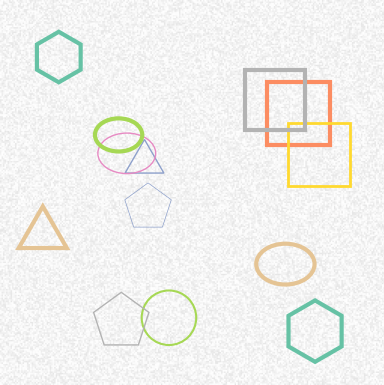[{"shape": "hexagon", "thickness": 3, "radius": 0.33, "center": [0.153, 0.852]}, {"shape": "hexagon", "thickness": 3, "radius": 0.4, "center": [0.818, 0.14]}, {"shape": "square", "thickness": 3, "radius": 0.41, "center": [0.776, 0.705]}, {"shape": "triangle", "thickness": 1, "radius": 0.29, "center": [0.375, 0.58]}, {"shape": "pentagon", "thickness": 0.5, "radius": 0.32, "center": [0.385, 0.461]}, {"shape": "oval", "thickness": 1, "radius": 0.38, "center": [0.329, 0.602]}, {"shape": "circle", "thickness": 1.5, "radius": 0.35, "center": [0.439, 0.175]}, {"shape": "oval", "thickness": 3, "radius": 0.31, "center": [0.308, 0.65]}, {"shape": "square", "thickness": 2, "radius": 0.4, "center": [0.829, 0.599]}, {"shape": "triangle", "thickness": 3, "radius": 0.36, "center": [0.111, 0.392]}, {"shape": "oval", "thickness": 3, "radius": 0.38, "center": [0.741, 0.314]}, {"shape": "square", "thickness": 3, "radius": 0.39, "center": [0.714, 0.74]}, {"shape": "pentagon", "thickness": 1, "radius": 0.38, "center": [0.315, 0.165]}]